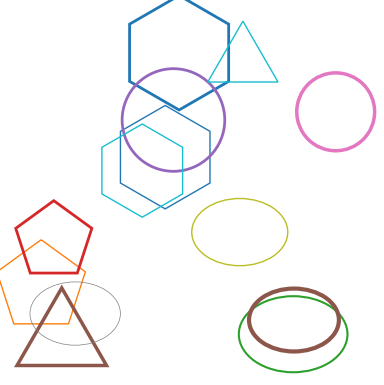[{"shape": "hexagon", "thickness": 1, "radius": 0.67, "center": [0.429, 0.592]}, {"shape": "hexagon", "thickness": 2, "radius": 0.74, "center": [0.465, 0.863]}, {"shape": "pentagon", "thickness": 1, "radius": 0.6, "center": [0.107, 0.257]}, {"shape": "oval", "thickness": 1.5, "radius": 0.71, "center": [0.761, 0.132]}, {"shape": "pentagon", "thickness": 2, "radius": 0.52, "center": [0.14, 0.375]}, {"shape": "circle", "thickness": 2, "radius": 0.67, "center": [0.451, 0.688]}, {"shape": "oval", "thickness": 3, "radius": 0.58, "center": [0.764, 0.169]}, {"shape": "triangle", "thickness": 2.5, "radius": 0.67, "center": [0.16, 0.118]}, {"shape": "circle", "thickness": 2.5, "radius": 0.51, "center": [0.872, 0.71]}, {"shape": "oval", "thickness": 0.5, "radius": 0.59, "center": [0.195, 0.186]}, {"shape": "oval", "thickness": 1, "radius": 0.62, "center": [0.623, 0.397]}, {"shape": "hexagon", "thickness": 1, "radius": 0.61, "center": [0.37, 0.557]}, {"shape": "triangle", "thickness": 1, "radius": 0.53, "center": [0.631, 0.84]}]